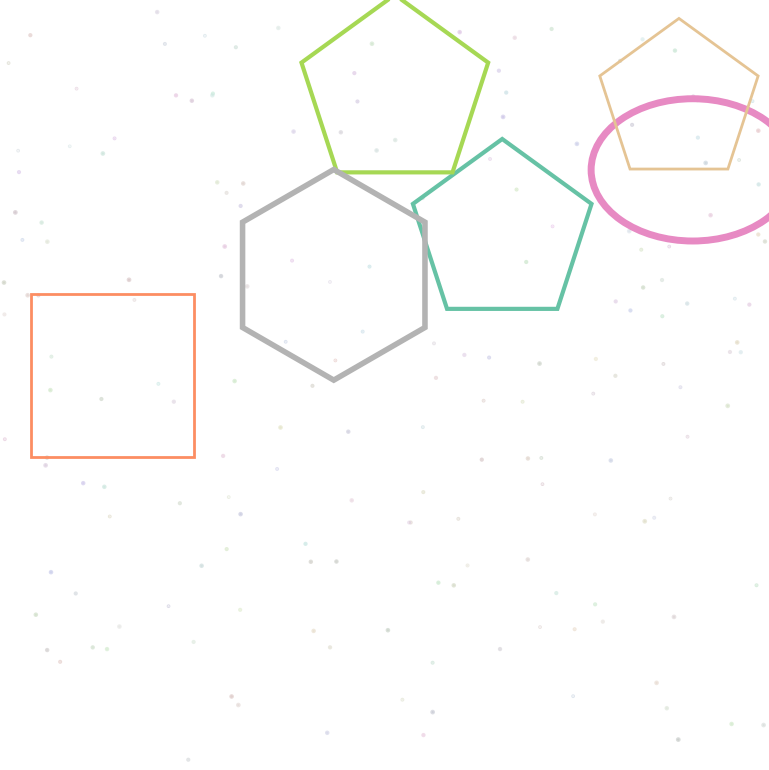[{"shape": "pentagon", "thickness": 1.5, "radius": 0.61, "center": [0.652, 0.698]}, {"shape": "square", "thickness": 1, "radius": 0.53, "center": [0.146, 0.512]}, {"shape": "oval", "thickness": 2.5, "radius": 0.66, "center": [0.9, 0.779]}, {"shape": "pentagon", "thickness": 1.5, "radius": 0.64, "center": [0.513, 0.879]}, {"shape": "pentagon", "thickness": 1, "radius": 0.54, "center": [0.882, 0.868]}, {"shape": "hexagon", "thickness": 2, "radius": 0.68, "center": [0.433, 0.643]}]